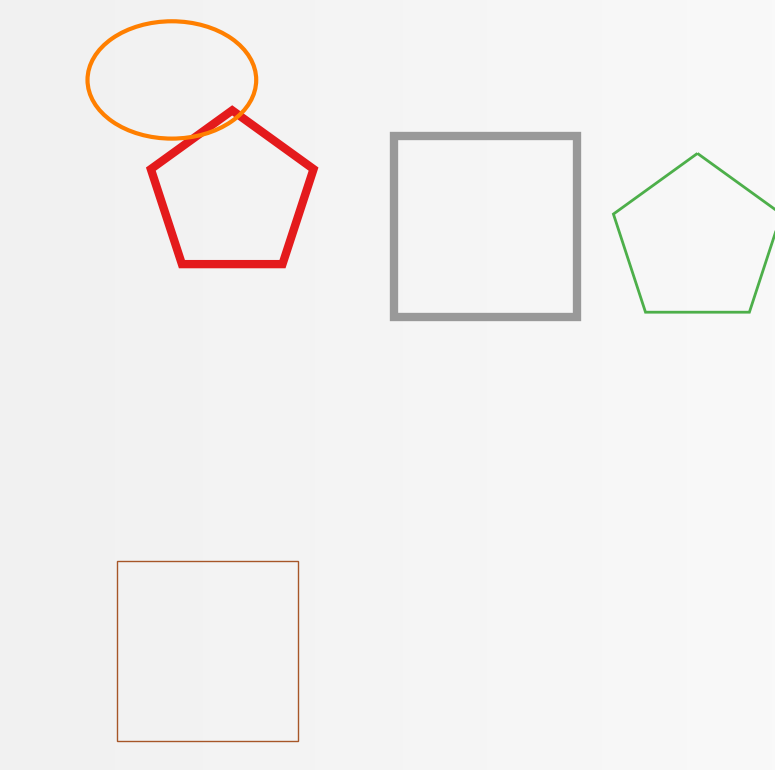[{"shape": "pentagon", "thickness": 3, "radius": 0.55, "center": [0.3, 0.746]}, {"shape": "pentagon", "thickness": 1, "radius": 0.57, "center": [0.9, 0.687]}, {"shape": "oval", "thickness": 1.5, "radius": 0.54, "center": [0.222, 0.896]}, {"shape": "square", "thickness": 0.5, "radius": 0.59, "center": [0.268, 0.155]}, {"shape": "square", "thickness": 3, "radius": 0.59, "center": [0.627, 0.706]}]